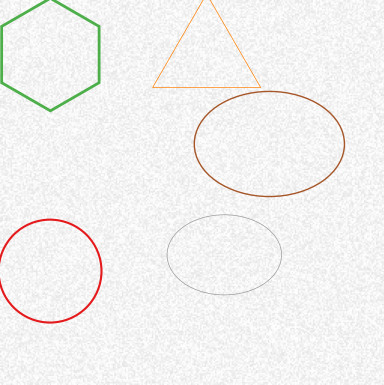[{"shape": "circle", "thickness": 1.5, "radius": 0.67, "center": [0.13, 0.296]}, {"shape": "hexagon", "thickness": 2, "radius": 0.73, "center": [0.131, 0.858]}, {"shape": "triangle", "thickness": 0.5, "radius": 0.81, "center": [0.537, 0.854]}, {"shape": "oval", "thickness": 1, "radius": 0.98, "center": [0.7, 0.626]}, {"shape": "oval", "thickness": 0.5, "radius": 0.74, "center": [0.583, 0.338]}]